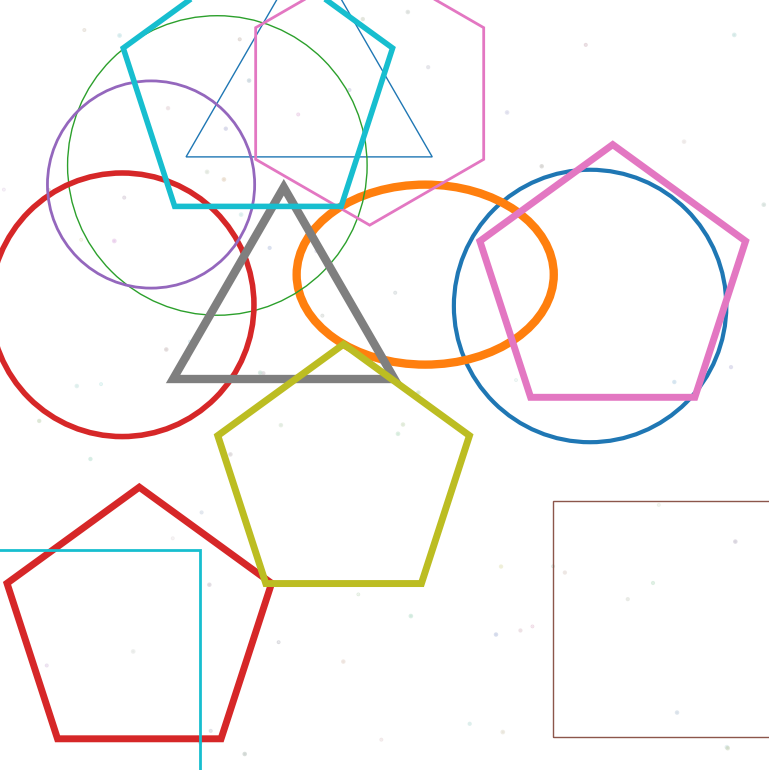[{"shape": "triangle", "thickness": 0.5, "radius": 0.92, "center": [0.401, 0.889]}, {"shape": "circle", "thickness": 1.5, "radius": 0.88, "center": [0.766, 0.603]}, {"shape": "oval", "thickness": 3, "radius": 0.83, "center": [0.552, 0.643]}, {"shape": "circle", "thickness": 0.5, "radius": 0.97, "center": [0.282, 0.785]}, {"shape": "circle", "thickness": 2, "radius": 0.86, "center": [0.159, 0.604]}, {"shape": "pentagon", "thickness": 2.5, "radius": 0.9, "center": [0.181, 0.187]}, {"shape": "circle", "thickness": 1, "radius": 0.67, "center": [0.196, 0.76]}, {"shape": "square", "thickness": 0.5, "radius": 0.77, "center": [0.872, 0.196]}, {"shape": "hexagon", "thickness": 1, "radius": 0.85, "center": [0.48, 0.879]}, {"shape": "pentagon", "thickness": 2.5, "radius": 0.91, "center": [0.796, 0.631]}, {"shape": "triangle", "thickness": 3, "radius": 0.83, "center": [0.369, 0.591]}, {"shape": "pentagon", "thickness": 2.5, "radius": 0.86, "center": [0.446, 0.381]}, {"shape": "pentagon", "thickness": 2, "radius": 0.92, "center": [0.335, 0.881]}, {"shape": "square", "thickness": 1, "radius": 0.71, "center": [0.116, 0.142]}]